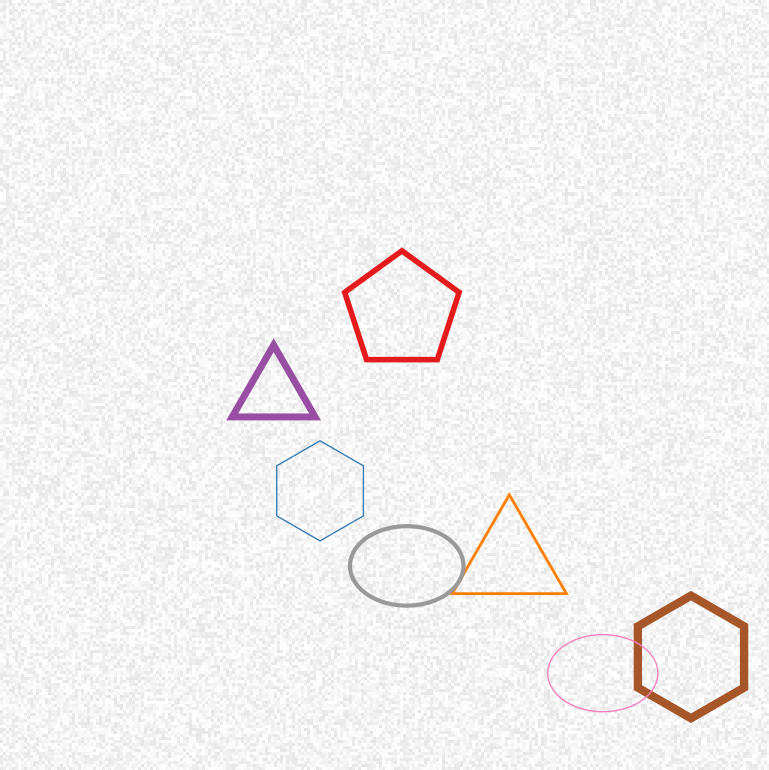[{"shape": "pentagon", "thickness": 2, "radius": 0.39, "center": [0.522, 0.596]}, {"shape": "hexagon", "thickness": 0.5, "radius": 0.32, "center": [0.416, 0.363]}, {"shape": "triangle", "thickness": 2.5, "radius": 0.31, "center": [0.355, 0.49]}, {"shape": "triangle", "thickness": 1, "radius": 0.43, "center": [0.661, 0.272]}, {"shape": "hexagon", "thickness": 3, "radius": 0.4, "center": [0.897, 0.147]}, {"shape": "oval", "thickness": 0.5, "radius": 0.36, "center": [0.783, 0.126]}, {"shape": "oval", "thickness": 1.5, "radius": 0.37, "center": [0.528, 0.265]}]